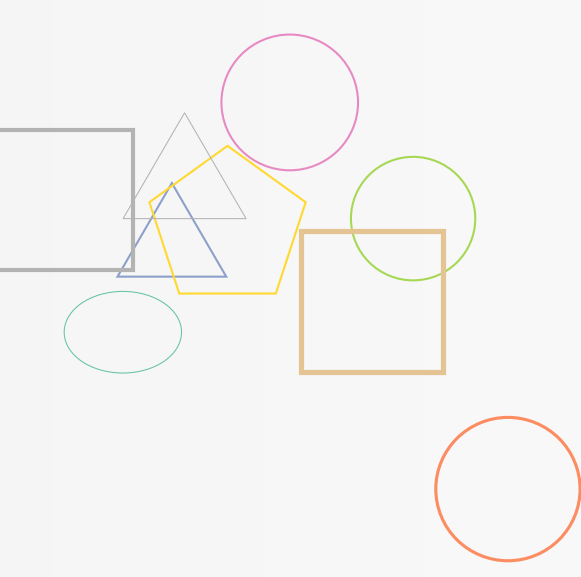[{"shape": "oval", "thickness": 0.5, "radius": 0.5, "center": [0.211, 0.424]}, {"shape": "circle", "thickness": 1.5, "radius": 0.62, "center": [0.874, 0.152]}, {"shape": "triangle", "thickness": 1, "radius": 0.54, "center": [0.296, 0.574]}, {"shape": "circle", "thickness": 1, "radius": 0.59, "center": [0.498, 0.822]}, {"shape": "circle", "thickness": 1, "radius": 0.53, "center": [0.711, 0.621]}, {"shape": "pentagon", "thickness": 1, "radius": 0.71, "center": [0.391, 0.605]}, {"shape": "square", "thickness": 2.5, "radius": 0.61, "center": [0.64, 0.477]}, {"shape": "triangle", "thickness": 0.5, "radius": 0.61, "center": [0.318, 0.682]}, {"shape": "square", "thickness": 2, "radius": 0.61, "center": [0.108, 0.653]}]